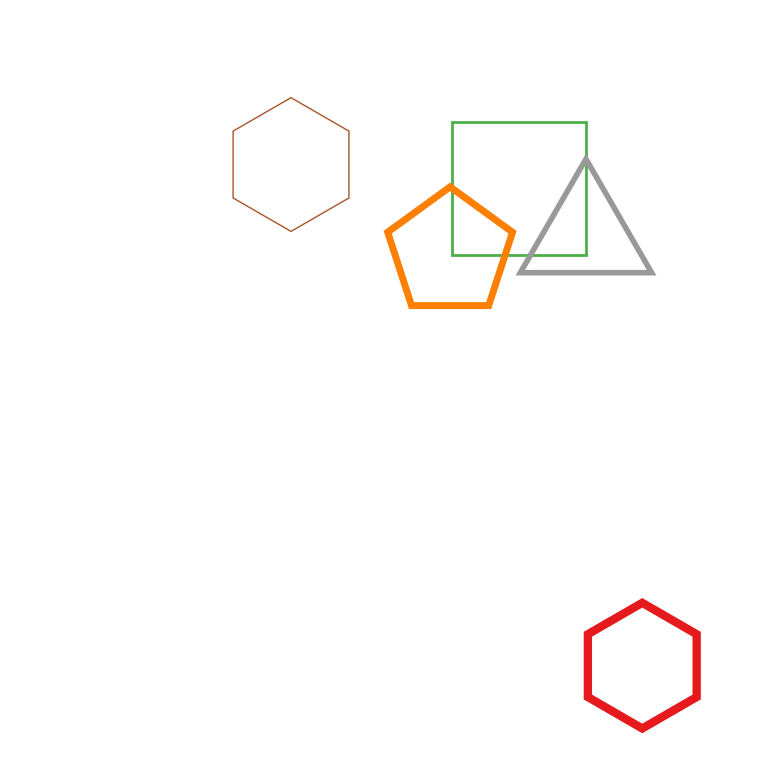[{"shape": "hexagon", "thickness": 3, "radius": 0.41, "center": [0.834, 0.136]}, {"shape": "square", "thickness": 1, "radius": 0.43, "center": [0.674, 0.755]}, {"shape": "pentagon", "thickness": 2.5, "radius": 0.43, "center": [0.585, 0.672]}, {"shape": "hexagon", "thickness": 0.5, "radius": 0.43, "center": [0.378, 0.786]}, {"shape": "triangle", "thickness": 2, "radius": 0.49, "center": [0.761, 0.695]}]